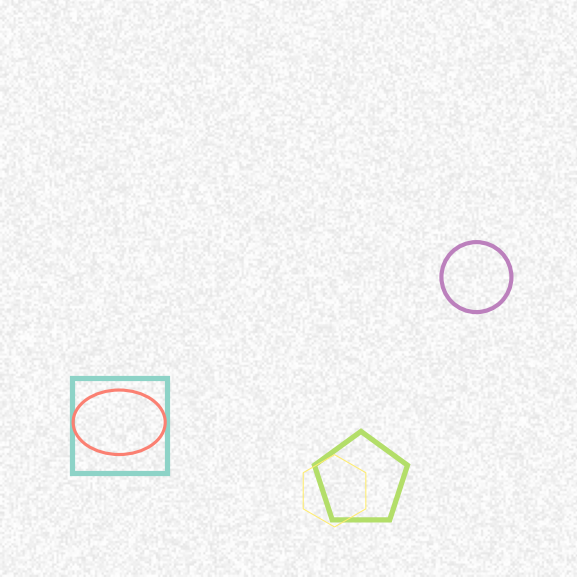[{"shape": "square", "thickness": 2.5, "radius": 0.41, "center": [0.207, 0.262]}, {"shape": "oval", "thickness": 1.5, "radius": 0.4, "center": [0.206, 0.268]}, {"shape": "pentagon", "thickness": 2.5, "radius": 0.42, "center": [0.625, 0.167]}, {"shape": "circle", "thickness": 2, "radius": 0.3, "center": [0.825, 0.519]}, {"shape": "hexagon", "thickness": 0.5, "radius": 0.31, "center": [0.579, 0.149]}]